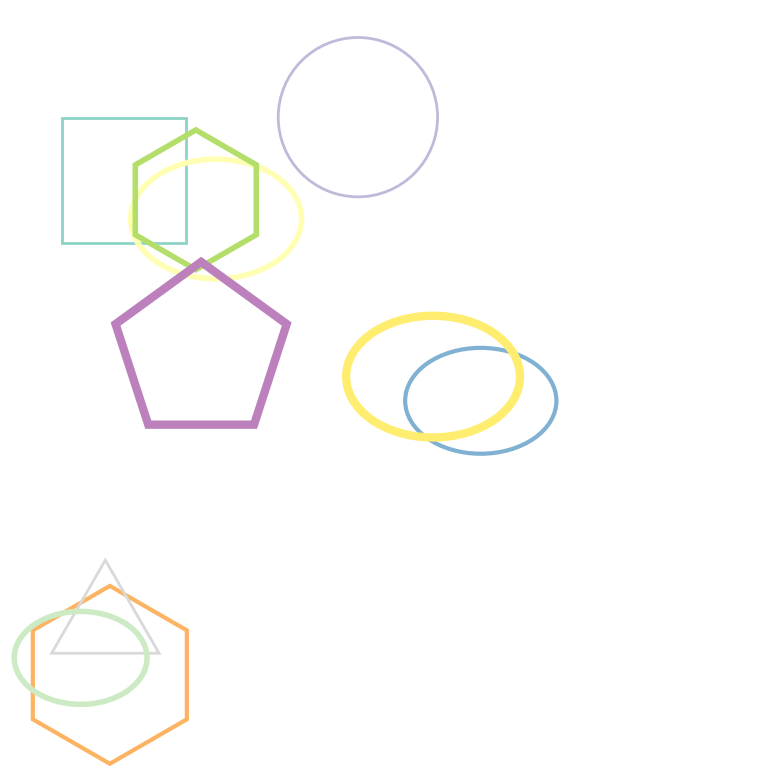[{"shape": "square", "thickness": 1, "radius": 0.4, "center": [0.161, 0.765]}, {"shape": "oval", "thickness": 2, "radius": 0.55, "center": [0.281, 0.716]}, {"shape": "circle", "thickness": 1, "radius": 0.52, "center": [0.465, 0.848]}, {"shape": "oval", "thickness": 1.5, "radius": 0.49, "center": [0.624, 0.479]}, {"shape": "hexagon", "thickness": 1.5, "radius": 0.58, "center": [0.143, 0.124]}, {"shape": "hexagon", "thickness": 2, "radius": 0.45, "center": [0.254, 0.74]}, {"shape": "triangle", "thickness": 1, "radius": 0.4, "center": [0.137, 0.192]}, {"shape": "pentagon", "thickness": 3, "radius": 0.58, "center": [0.261, 0.543]}, {"shape": "oval", "thickness": 2, "radius": 0.43, "center": [0.105, 0.146]}, {"shape": "oval", "thickness": 3, "radius": 0.56, "center": [0.562, 0.511]}]